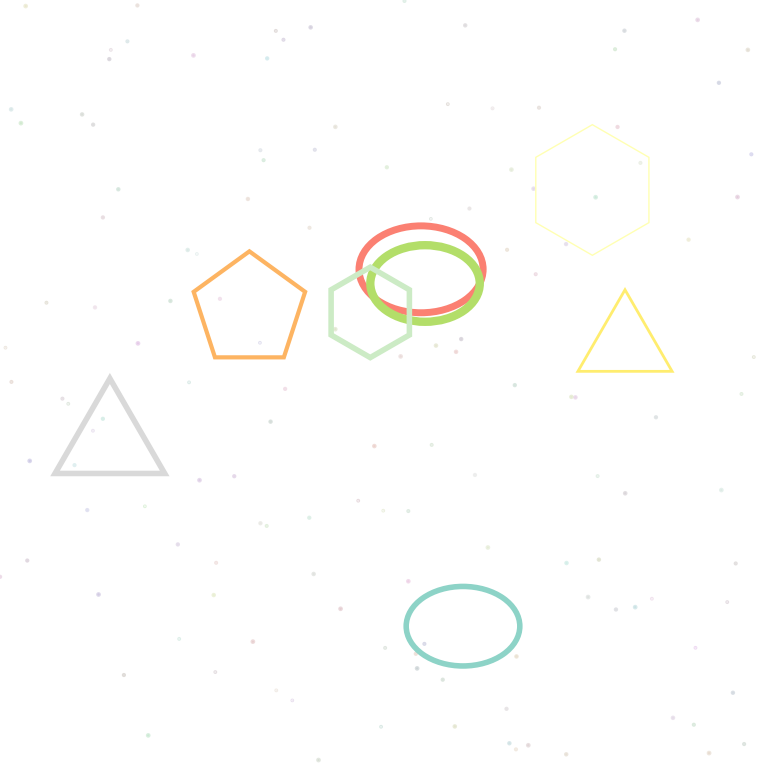[{"shape": "oval", "thickness": 2, "radius": 0.37, "center": [0.601, 0.187]}, {"shape": "hexagon", "thickness": 0.5, "radius": 0.42, "center": [0.769, 0.753]}, {"shape": "oval", "thickness": 2.5, "radius": 0.4, "center": [0.547, 0.65]}, {"shape": "pentagon", "thickness": 1.5, "radius": 0.38, "center": [0.324, 0.597]}, {"shape": "oval", "thickness": 3, "radius": 0.36, "center": [0.552, 0.632]}, {"shape": "triangle", "thickness": 2, "radius": 0.41, "center": [0.143, 0.426]}, {"shape": "hexagon", "thickness": 2, "radius": 0.29, "center": [0.481, 0.594]}, {"shape": "triangle", "thickness": 1, "radius": 0.35, "center": [0.812, 0.553]}]